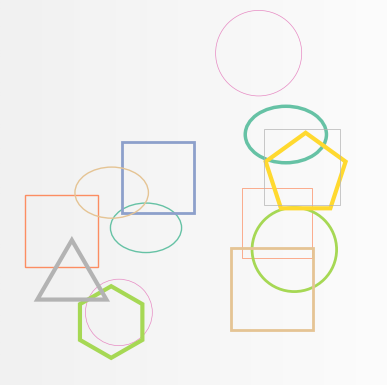[{"shape": "oval", "thickness": 2.5, "radius": 0.52, "center": [0.738, 0.651]}, {"shape": "oval", "thickness": 1, "radius": 0.46, "center": [0.377, 0.408]}, {"shape": "square", "thickness": 0.5, "radius": 0.45, "center": [0.716, 0.42]}, {"shape": "square", "thickness": 1, "radius": 0.47, "center": [0.159, 0.4]}, {"shape": "square", "thickness": 2, "radius": 0.46, "center": [0.408, 0.539]}, {"shape": "circle", "thickness": 0.5, "radius": 0.56, "center": [0.667, 0.862]}, {"shape": "circle", "thickness": 0.5, "radius": 0.43, "center": [0.307, 0.188]}, {"shape": "circle", "thickness": 2, "radius": 0.55, "center": [0.76, 0.352]}, {"shape": "hexagon", "thickness": 3, "radius": 0.47, "center": [0.287, 0.164]}, {"shape": "pentagon", "thickness": 3, "radius": 0.54, "center": [0.789, 0.547]}, {"shape": "oval", "thickness": 1, "radius": 0.47, "center": [0.288, 0.5]}, {"shape": "square", "thickness": 2, "radius": 0.53, "center": [0.702, 0.25]}, {"shape": "square", "thickness": 0.5, "radius": 0.49, "center": [0.78, 0.566]}, {"shape": "triangle", "thickness": 3, "radius": 0.51, "center": [0.185, 0.273]}]